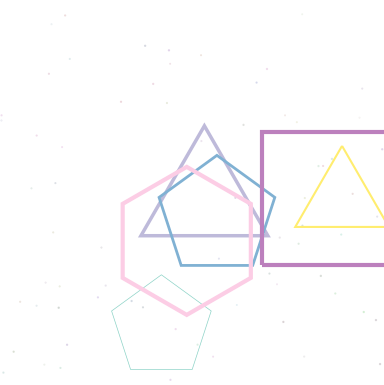[{"shape": "pentagon", "thickness": 0.5, "radius": 0.68, "center": [0.419, 0.15]}, {"shape": "triangle", "thickness": 2.5, "radius": 0.95, "center": [0.531, 0.483]}, {"shape": "pentagon", "thickness": 2, "radius": 0.79, "center": [0.563, 0.438]}, {"shape": "hexagon", "thickness": 3, "radius": 0.96, "center": [0.485, 0.374]}, {"shape": "square", "thickness": 3, "radius": 0.86, "center": [0.854, 0.484]}, {"shape": "triangle", "thickness": 1.5, "radius": 0.7, "center": [0.888, 0.481]}]